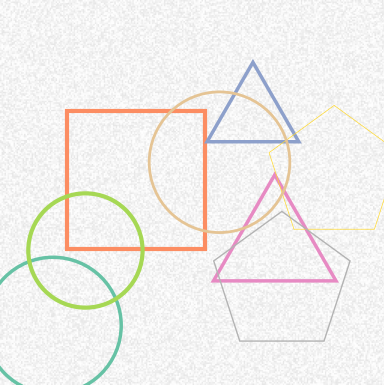[{"shape": "circle", "thickness": 2.5, "radius": 0.89, "center": [0.138, 0.155]}, {"shape": "square", "thickness": 3, "radius": 0.9, "center": [0.353, 0.532]}, {"shape": "triangle", "thickness": 2.5, "radius": 0.69, "center": [0.657, 0.701]}, {"shape": "triangle", "thickness": 2.5, "radius": 0.92, "center": [0.714, 0.362]}, {"shape": "circle", "thickness": 3, "radius": 0.74, "center": [0.222, 0.349]}, {"shape": "pentagon", "thickness": 0.5, "radius": 0.89, "center": [0.868, 0.548]}, {"shape": "circle", "thickness": 2, "radius": 0.91, "center": [0.57, 0.579]}, {"shape": "pentagon", "thickness": 1, "radius": 0.93, "center": [0.732, 0.265]}]